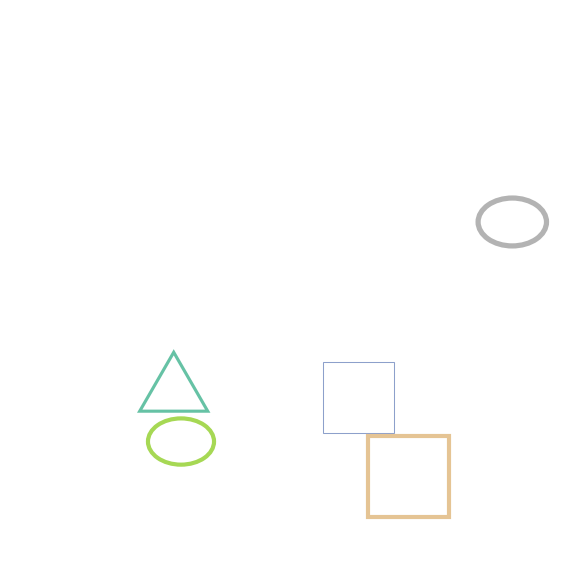[{"shape": "triangle", "thickness": 1.5, "radius": 0.34, "center": [0.301, 0.321]}, {"shape": "square", "thickness": 0.5, "radius": 0.31, "center": [0.621, 0.31]}, {"shape": "oval", "thickness": 2, "radius": 0.29, "center": [0.313, 0.235]}, {"shape": "square", "thickness": 2, "radius": 0.35, "center": [0.707, 0.175]}, {"shape": "oval", "thickness": 2.5, "radius": 0.3, "center": [0.887, 0.615]}]